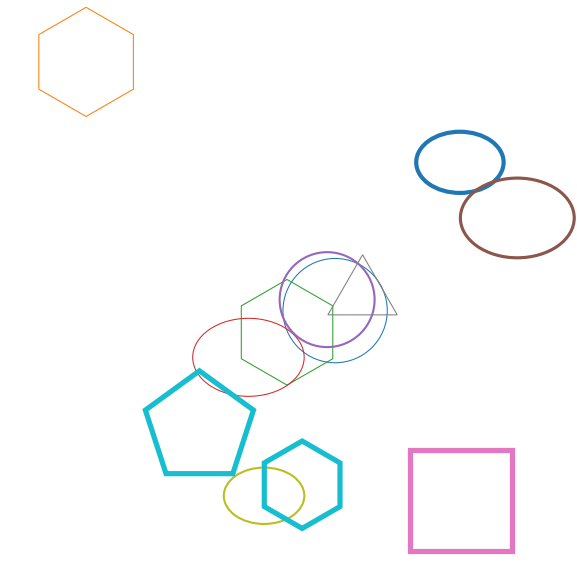[{"shape": "oval", "thickness": 2, "radius": 0.38, "center": [0.796, 0.718]}, {"shape": "circle", "thickness": 0.5, "radius": 0.45, "center": [0.58, 0.461]}, {"shape": "hexagon", "thickness": 0.5, "radius": 0.47, "center": [0.149, 0.892]}, {"shape": "hexagon", "thickness": 0.5, "radius": 0.46, "center": [0.497, 0.424]}, {"shape": "oval", "thickness": 0.5, "radius": 0.48, "center": [0.43, 0.38]}, {"shape": "circle", "thickness": 1, "radius": 0.41, "center": [0.566, 0.48]}, {"shape": "oval", "thickness": 1.5, "radius": 0.49, "center": [0.896, 0.622]}, {"shape": "square", "thickness": 2.5, "radius": 0.44, "center": [0.798, 0.133]}, {"shape": "triangle", "thickness": 0.5, "radius": 0.35, "center": [0.628, 0.489]}, {"shape": "oval", "thickness": 1, "radius": 0.35, "center": [0.457, 0.141]}, {"shape": "hexagon", "thickness": 2.5, "radius": 0.38, "center": [0.523, 0.16]}, {"shape": "pentagon", "thickness": 2.5, "radius": 0.49, "center": [0.345, 0.259]}]